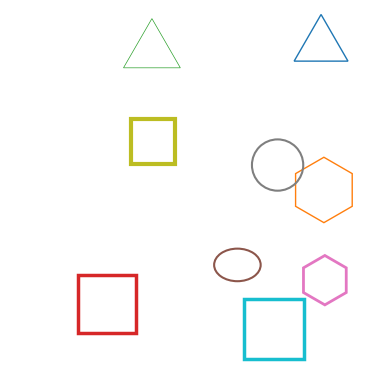[{"shape": "triangle", "thickness": 1, "radius": 0.4, "center": [0.834, 0.882]}, {"shape": "hexagon", "thickness": 1, "radius": 0.42, "center": [0.841, 0.507]}, {"shape": "triangle", "thickness": 0.5, "radius": 0.43, "center": [0.395, 0.866]}, {"shape": "square", "thickness": 2.5, "radius": 0.38, "center": [0.278, 0.209]}, {"shape": "oval", "thickness": 1.5, "radius": 0.3, "center": [0.617, 0.312]}, {"shape": "hexagon", "thickness": 2, "radius": 0.32, "center": [0.844, 0.272]}, {"shape": "circle", "thickness": 1.5, "radius": 0.33, "center": [0.721, 0.571]}, {"shape": "square", "thickness": 3, "radius": 0.29, "center": [0.397, 0.632]}, {"shape": "square", "thickness": 2.5, "radius": 0.39, "center": [0.711, 0.145]}]